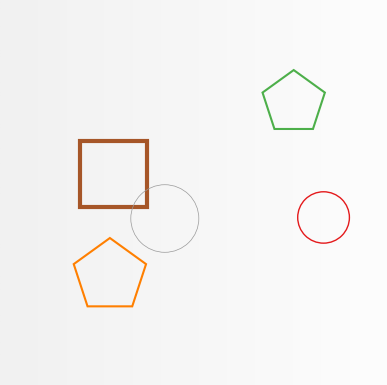[{"shape": "circle", "thickness": 1, "radius": 0.33, "center": [0.835, 0.435]}, {"shape": "pentagon", "thickness": 1.5, "radius": 0.42, "center": [0.758, 0.733]}, {"shape": "pentagon", "thickness": 1.5, "radius": 0.49, "center": [0.284, 0.284]}, {"shape": "square", "thickness": 3, "radius": 0.43, "center": [0.293, 0.548]}, {"shape": "circle", "thickness": 0.5, "radius": 0.44, "center": [0.425, 0.432]}]